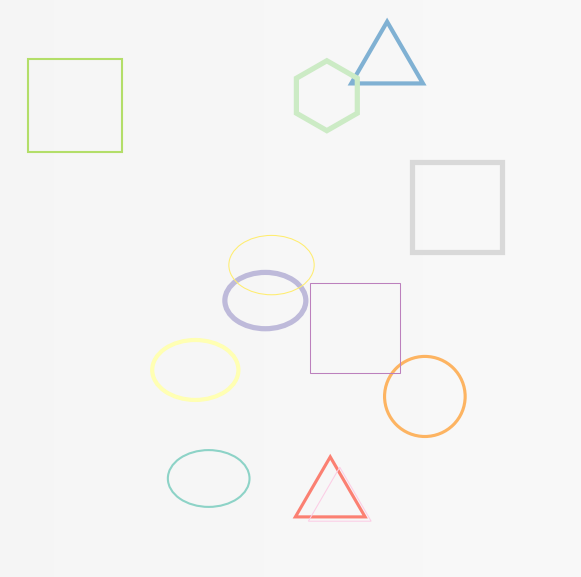[{"shape": "oval", "thickness": 1, "radius": 0.35, "center": [0.359, 0.171]}, {"shape": "oval", "thickness": 2, "radius": 0.37, "center": [0.336, 0.358]}, {"shape": "oval", "thickness": 2.5, "radius": 0.35, "center": [0.457, 0.479]}, {"shape": "triangle", "thickness": 1.5, "radius": 0.35, "center": [0.568, 0.139]}, {"shape": "triangle", "thickness": 2, "radius": 0.36, "center": [0.666, 0.89]}, {"shape": "circle", "thickness": 1.5, "radius": 0.35, "center": [0.731, 0.313]}, {"shape": "square", "thickness": 1, "radius": 0.4, "center": [0.129, 0.816]}, {"shape": "triangle", "thickness": 0.5, "radius": 0.31, "center": [0.585, 0.128]}, {"shape": "square", "thickness": 2.5, "radius": 0.39, "center": [0.787, 0.64]}, {"shape": "square", "thickness": 0.5, "radius": 0.39, "center": [0.611, 0.431]}, {"shape": "hexagon", "thickness": 2.5, "radius": 0.3, "center": [0.562, 0.833]}, {"shape": "oval", "thickness": 0.5, "radius": 0.37, "center": [0.467, 0.54]}]